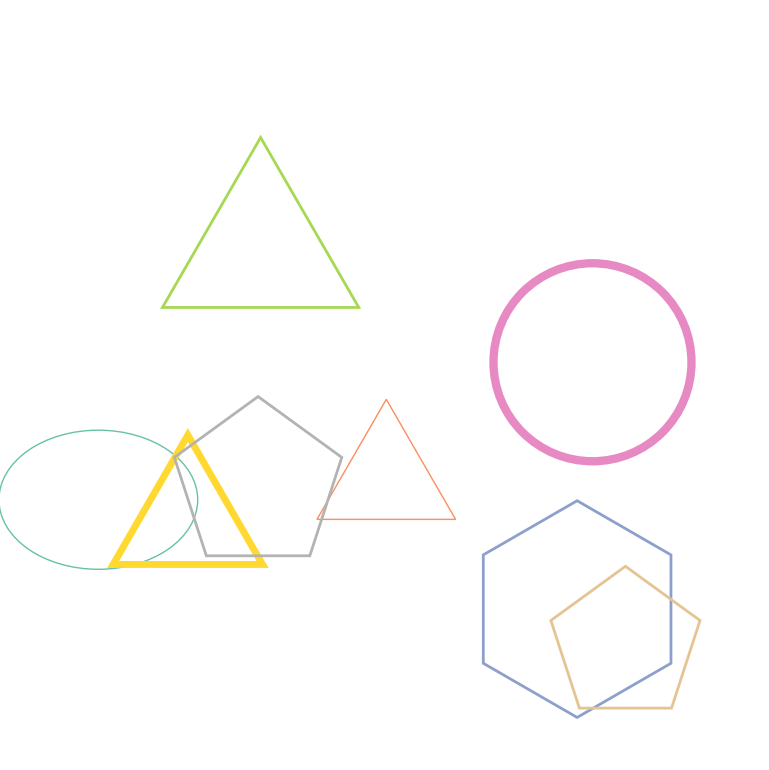[{"shape": "oval", "thickness": 0.5, "radius": 0.65, "center": [0.128, 0.351]}, {"shape": "triangle", "thickness": 0.5, "radius": 0.52, "center": [0.502, 0.377]}, {"shape": "hexagon", "thickness": 1, "radius": 0.7, "center": [0.75, 0.209]}, {"shape": "circle", "thickness": 3, "radius": 0.64, "center": [0.769, 0.53]}, {"shape": "triangle", "thickness": 1, "radius": 0.74, "center": [0.338, 0.674]}, {"shape": "triangle", "thickness": 2.5, "radius": 0.56, "center": [0.244, 0.323]}, {"shape": "pentagon", "thickness": 1, "radius": 0.51, "center": [0.812, 0.163]}, {"shape": "pentagon", "thickness": 1, "radius": 0.57, "center": [0.335, 0.371]}]